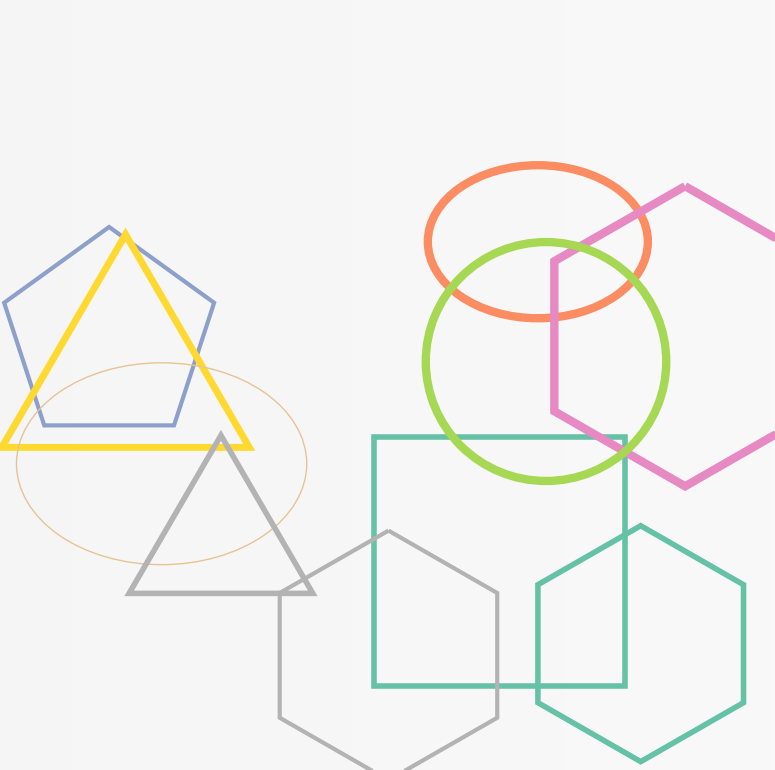[{"shape": "square", "thickness": 2, "radius": 0.81, "center": [0.645, 0.271]}, {"shape": "hexagon", "thickness": 2, "radius": 0.77, "center": [0.827, 0.164]}, {"shape": "oval", "thickness": 3, "radius": 0.71, "center": [0.694, 0.686]}, {"shape": "pentagon", "thickness": 1.5, "radius": 0.71, "center": [0.141, 0.563]}, {"shape": "hexagon", "thickness": 3, "radius": 0.97, "center": [0.884, 0.563]}, {"shape": "circle", "thickness": 3, "radius": 0.78, "center": [0.705, 0.53]}, {"shape": "triangle", "thickness": 2.5, "radius": 0.92, "center": [0.162, 0.511]}, {"shape": "oval", "thickness": 0.5, "radius": 0.94, "center": [0.209, 0.398]}, {"shape": "triangle", "thickness": 2, "radius": 0.68, "center": [0.285, 0.298]}, {"shape": "hexagon", "thickness": 1.5, "radius": 0.81, "center": [0.501, 0.149]}]